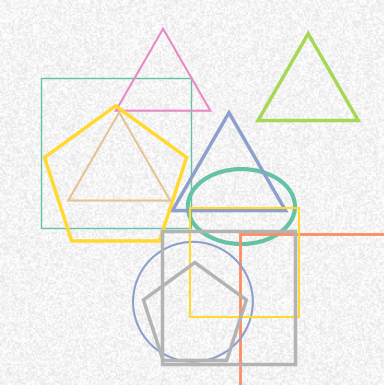[{"shape": "oval", "thickness": 3, "radius": 0.7, "center": [0.627, 0.464]}, {"shape": "square", "thickness": 1, "radius": 0.97, "center": [0.301, 0.603]}, {"shape": "square", "thickness": 2, "radius": 0.99, "center": [0.821, 0.196]}, {"shape": "triangle", "thickness": 2.5, "radius": 0.85, "center": [0.595, 0.538]}, {"shape": "circle", "thickness": 1.5, "radius": 0.78, "center": [0.501, 0.216]}, {"shape": "triangle", "thickness": 1.5, "radius": 0.71, "center": [0.424, 0.783]}, {"shape": "triangle", "thickness": 2.5, "radius": 0.75, "center": [0.8, 0.762]}, {"shape": "square", "thickness": 1.5, "radius": 0.71, "center": [0.636, 0.319]}, {"shape": "pentagon", "thickness": 2.5, "radius": 0.97, "center": [0.3, 0.531]}, {"shape": "triangle", "thickness": 1.5, "radius": 0.76, "center": [0.31, 0.555]}, {"shape": "square", "thickness": 2.5, "radius": 0.86, "center": [0.593, 0.227]}, {"shape": "pentagon", "thickness": 2.5, "radius": 0.7, "center": [0.506, 0.178]}]